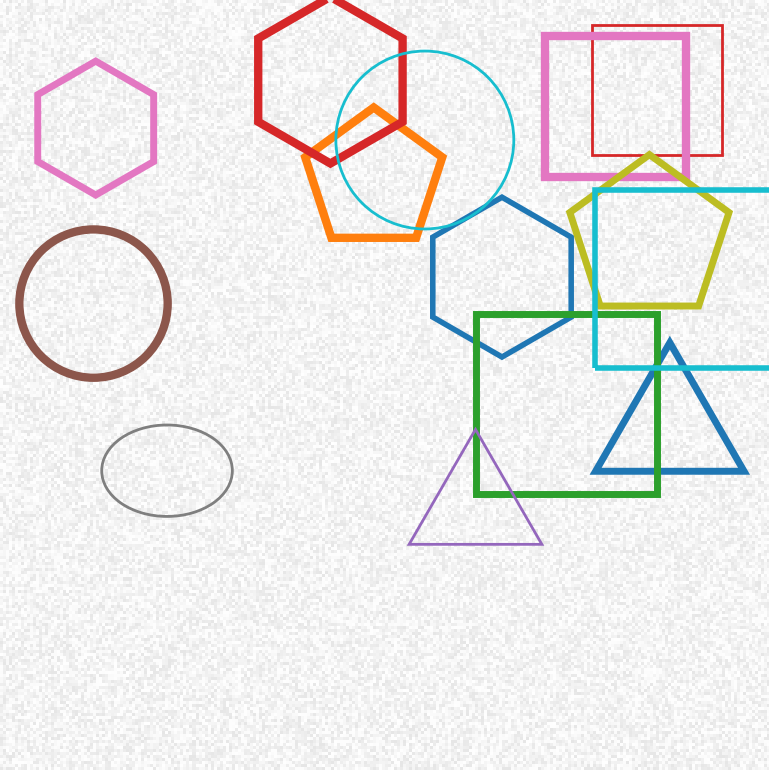[{"shape": "triangle", "thickness": 2.5, "radius": 0.56, "center": [0.87, 0.444]}, {"shape": "hexagon", "thickness": 2, "radius": 0.52, "center": [0.652, 0.64]}, {"shape": "pentagon", "thickness": 3, "radius": 0.47, "center": [0.485, 0.767]}, {"shape": "square", "thickness": 2.5, "radius": 0.59, "center": [0.735, 0.475]}, {"shape": "hexagon", "thickness": 3, "radius": 0.54, "center": [0.429, 0.896]}, {"shape": "square", "thickness": 1, "radius": 0.42, "center": [0.853, 0.883]}, {"shape": "triangle", "thickness": 1, "radius": 0.5, "center": [0.618, 0.343]}, {"shape": "circle", "thickness": 3, "radius": 0.48, "center": [0.121, 0.606]}, {"shape": "square", "thickness": 3, "radius": 0.46, "center": [0.8, 0.862]}, {"shape": "hexagon", "thickness": 2.5, "radius": 0.43, "center": [0.124, 0.834]}, {"shape": "oval", "thickness": 1, "radius": 0.42, "center": [0.217, 0.389]}, {"shape": "pentagon", "thickness": 2.5, "radius": 0.54, "center": [0.843, 0.69]}, {"shape": "circle", "thickness": 1, "radius": 0.58, "center": [0.552, 0.818]}, {"shape": "square", "thickness": 2, "radius": 0.58, "center": [0.888, 0.637]}]